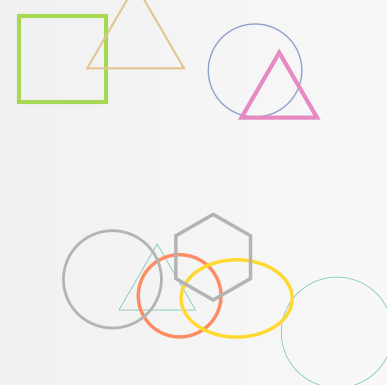[{"shape": "circle", "thickness": 0.5, "radius": 0.72, "center": [0.87, 0.136]}, {"shape": "triangle", "thickness": 0.5, "radius": 0.57, "center": [0.406, 0.252]}, {"shape": "circle", "thickness": 2.5, "radius": 0.53, "center": [0.464, 0.232]}, {"shape": "circle", "thickness": 1, "radius": 0.6, "center": [0.658, 0.817]}, {"shape": "triangle", "thickness": 3, "radius": 0.56, "center": [0.721, 0.751]}, {"shape": "square", "thickness": 3, "radius": 0.56, "center": [0.161, 0.846]}, {"shape": "oval", "thickness": 2.5, "radius": 0.72, "center": [0.611, 0.225]}, {"shape": "triangle", "thickness": 1.5, "radius": 0.72, "center": [0.35, 0.895]}, {"shape": "circle", "thickness": 2, "radius": 0.63, "center": [0.29, 0.274]}, {"shape": "hexagon", "thickness": 2.5, "radius": 0.56, "center": [0.55, 0.332]}]